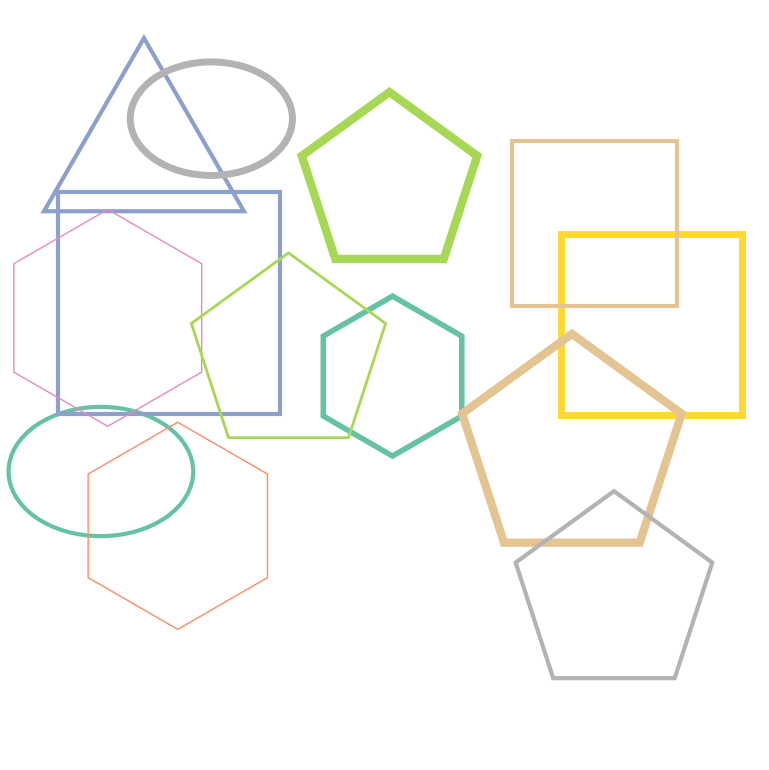[{"shape": "oval", "thickness": 1.5, "radius": 0.6, "center": [0.131, 0.388]}, {"shape": "hexagon", "thickness": 2, "radius": 0.52, "center": [0.51, 0.512]}, {"shape": "hexagon", "thickness": 0.5, "radius": 0.67, "center": [0.231, 0.317]}, {"shape": "triangle", "thickness": 1.5, "radius": 0.75, "center": [0.187, 0.801]}, {"shape": "square", "thickness": 1.5, "radius": 0.72, "center": [0.22, 0.607]}, {"shape": "hexagon", "thickness": 0.5, "radius": 0.7, "center": [0.14, 0.587]}, {"shape": "pentagon", "thickness": 1, "radius": 0.66, "center": [0.375, 0.539]}, {"shape": "pentagon", "thickness": 3, "radius": 0.6, "center": [0.506, 0.761]}, {"shape": "square", "thickness": 2.5, "radius": 0.59, "center": [0.846, 0.578]}, {"shape": "pentagon", "thickness": 3, "radius": 0.75, "center": [0.743, 0.416]}, {"shape": "square", "thickness": 1.5, "radius": 0.53, "center": [0.772, 0.709]}, {"shape": "oval", "thickness": 2.5, "radius": 0.53, "center": [0.274, 0.846]}, {"shape": "pentagon", "thickness": 1.5, "radius": 0.67, "center": [0.797, 0.228]}]